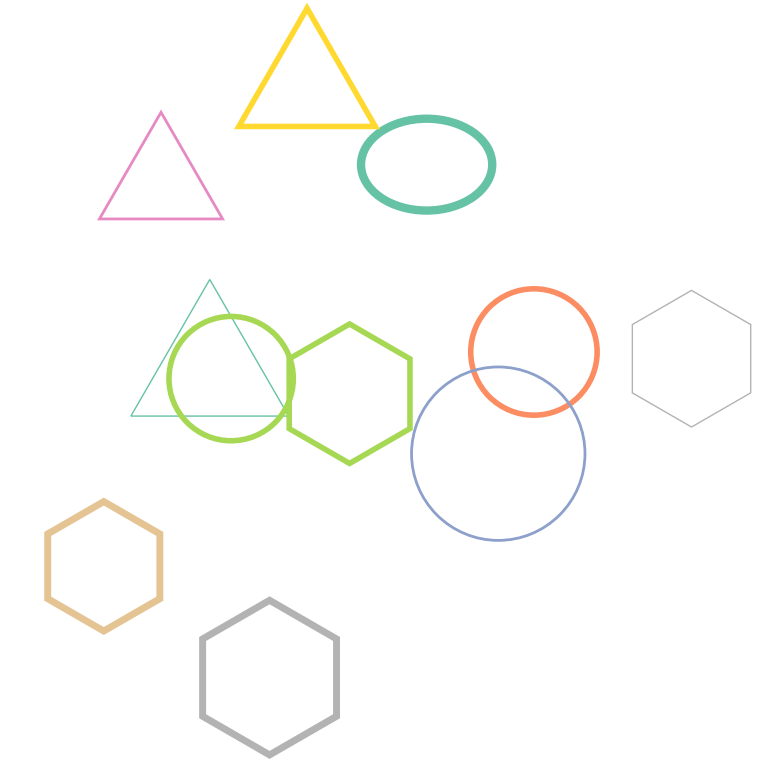[{"shape": "oval", "thickness": 3, "radius": 0.43, "center": [0.554, 0.786]}, {"shape": "triangle", "thickness": 0.5, "radius": 0.59, "center": [0.272, 0.519]}, {"shape": "circle", "thickness": 2, "radius": 0.41, "center": [0.693, 0.543]}, {"shape": "circle", "thickness": 1, "radius": 0.56, "center": [0.647, 0.411]}, {"shape": "triangle", "thickness": 1, "radius": 0.46, "center": [0.209, 0.762]}, {"shape": "circle", "thickness": 2, "radius": 0.4, "center": [0.3, 0.508]}, {"shape": "hexagon", "thickness": 2, "radius": 0.45, "center": [0.454, 0.489]}, {"shape": "triangle", "thickness": 2, "radius": 0.51, "center": [0.399, 0.887]}, {"shape": "hexagon", "thickness": 2.5, "radius": 0.42, "center": [0.135, 0.265]}, {"shape": "hexagon", "thickness": 2.5, "radius": 0.5, "center": [0.35, 0.12]}, {"shape": "hexagon", "thickness": 0.5, "radius": 0.44, "center": [0.898, 0.534]}]